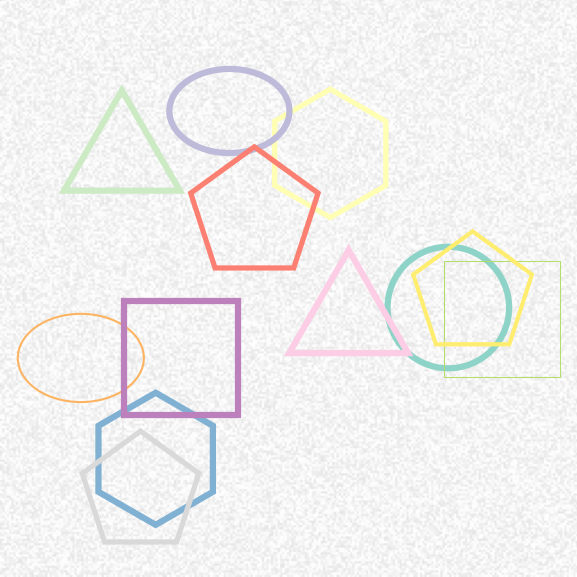[{"shape": "circle", "thickness": 3, "radius": 0.53, "center": [0.776, 0.467]}, {"shape": "hexagon", "thickness": 2.5, "radius": 0.56, "center": [0.572, 0.734]}, {"shape": "oval", "thickness": 3, "radius": 0.52, "center": [0.397, 0.807]}, {"shape": "pentagon", "thickness": 2.5, "radius": 0.58, "center": [0.44, 0.629]}, {"shape": "hexagon", "thickness": 3, "radius": 0.57, "center": [0.27, 0.205]}, {"shape": "oval", "thickness": 1, "radius": 0.55, "center": [0.14, 0.379]}, {"shape": "square", "thickness": 0.5, "radius": 0.5, "center": [0.869, 0.447]}, {"shape": "triangle", "thickness": 3, "radius": 0.59, "center": [0.604, 0.447]}, {"shape": "pentagon", "thickness": 2.5, "radius": 0.53, "center": [0.243, 0.146]}, {"shape": "square", "thickness": 3, "radius": 0.49, "center": [0.313, 0.379]}, {"shape": "triangle", "thickness": 3, "radius": 0.58, "center": [0.211, 0.727]}, {"shape": "pentagon", "thickness": 2, "radius": 0.54, "center": [0.818, 0.49]}]